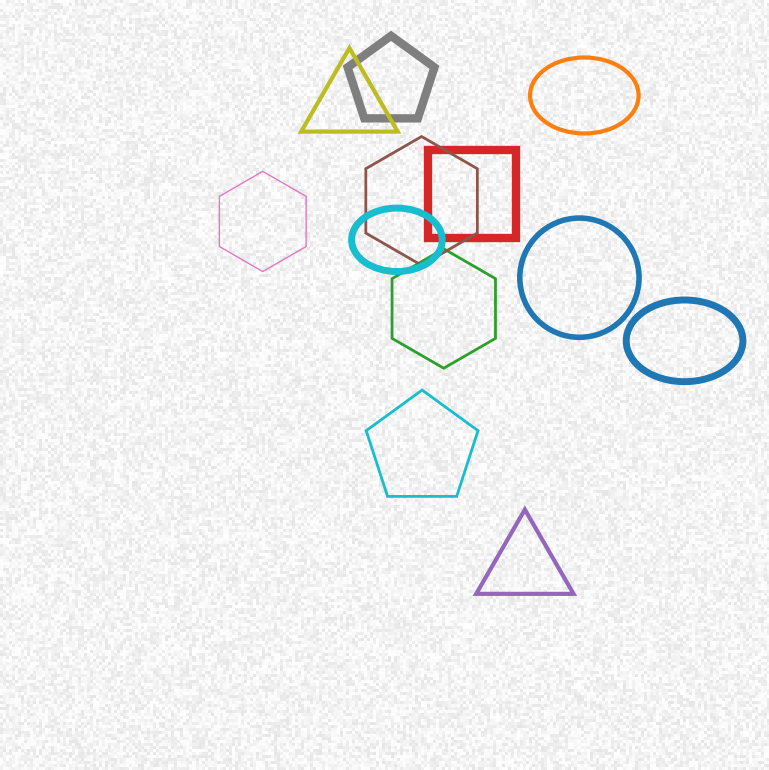[{"shape": "circle", "thickness": 2, "radius": 0.39, "center": [0.753, 0.639]}, {"shape": "oval", "thickness": 2.5, "radius": 0.38, "center": [0.889, 0.557]}, {"shape": "oval", "thickness": 1.5, "radius": 0.35, "center": [0.759, 0.876]}, {"shape": "hexagon", "thickness": 1, "radius": 0.39, "center": [0.576, 0.599]}, {"shape": "square", "thickness": 3, "radius": 0.29, "center": [0.613, 0.748]}, {"shape": "triangle", "thickness": 1.5, "radius": 0.36, "center": [0.682, 0.265]}, {"shape": "hexagon", "thickness": 1, "radius": 0.42, "center": [0.548, 0.739]}, {"shape": "hexagon", "thickness": 0.5, "radius": 0.33, "center": [0.341, 0.712]}, {"shape": "pentagon", "thickness": 3, "radius": 0.3, "center": [0.508, 0.894]}, {"shape": "triangle", "thickness": 1.5, "radius": 0.36, "center": [0.454, 0.865]}, {"shape": "pentagon", "thickness": 1, "radius": 0.38, "center": [0.548, 0.417]}, {"shape": "oval", "thickness": 2.5, "radius": 0.29, "center": [0.515, 0.689]}]